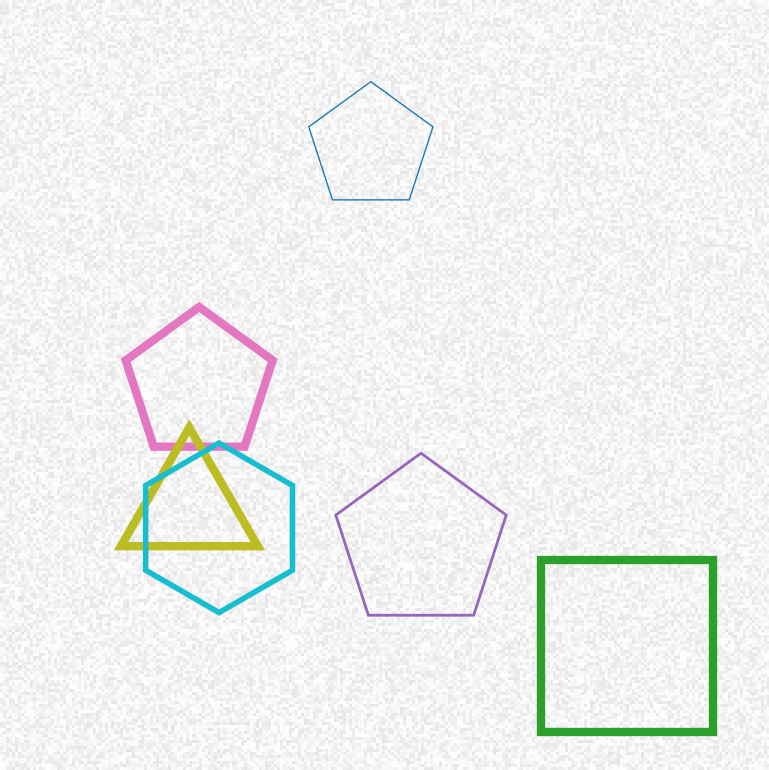[{"shape": "pentagon", "thickness": 0.5, "radius": 0.42, "center": [0.482, 0.809]}, {"shape": "square", "thickness": 3, "radius": 0.56, "center": [0.814, 0.161]}, {"shape": "pentagon", "thickness": 1, "radius": 0.58, "center": [0.547, 0.295]}, {"shape": "pentagon", "thickness": 3, "radius": 0.5, "center": [0.259, 0.501]}, {"shape": "triangle", "thickness": 3, "radius": 0.51, "center": [0.246, 0.342]}, {"shape": "hexagon", "thickness": 2, "radius": 0.55, "center": [0.284, 0.315]}]